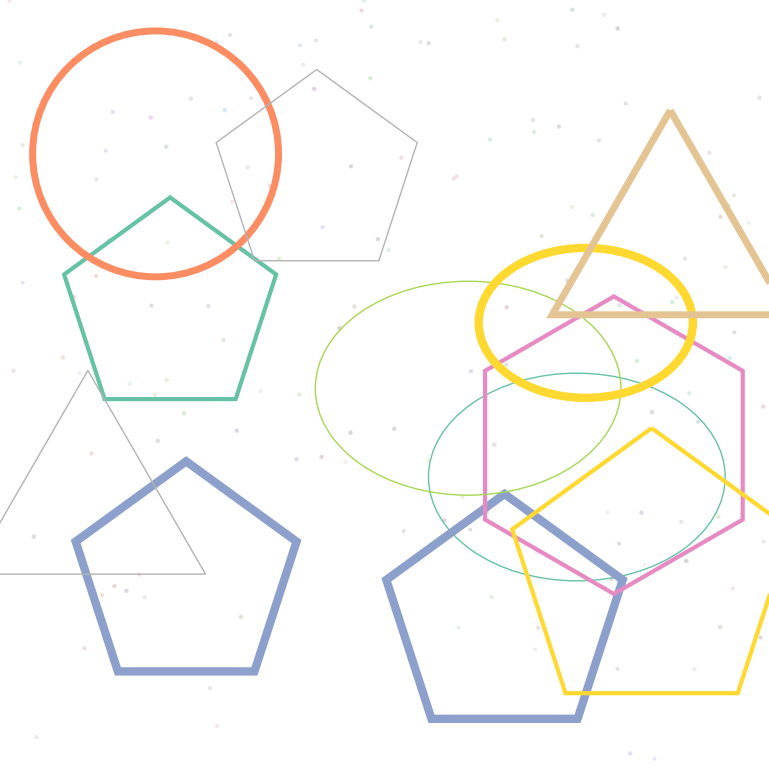[{"shape": "pentagon", "thickness": 1.5, "radius": 0.72, "center": [0.221, 0.599]}, {"shape": "oval", "thickness": 0.5, "radius": 0.96, "center": [0.749, 0.381]}, {"shape": "circle", "thickness": 2.5, "radius": 0.8, "center": [0.202, 0.8]}, {"shape": "pentagon", "thickness": 3, "radius": 0.75, "center": [0.242, 0.25]}, {"shape": "pentagon", "thickness": 3, "radius": 0.81, "center": [0.655, 0.197]}, {"shape": "hexagon", "thickness": 1.5, "radius": 0.97, "center": [0.797, 0.422]}, {"shape": "oval", "thickness": 0.5, "radius": 0.99, "center": [0.608, 0.496]}, {"shape": "oval", "thickness": 3, "radius": 0.7, "center": [0.761, 0.581]}, {"shape": "pentagon", "thickness": 1.5, "radius": 0.95, "center": [0.846, 0.254]}, {"shape": "triangle", "thickness": 2.5, "radius": 0.88, "center": [0.87, 0.68]}, {"shape": "triangle", "thickness": 0.5, "radius": 0.88, "center": [0.114, 0.343]}, {"shape": "pentagon", "thickness": 0.5, "radius": 0.69, "center": [0.411, 0.772]}]